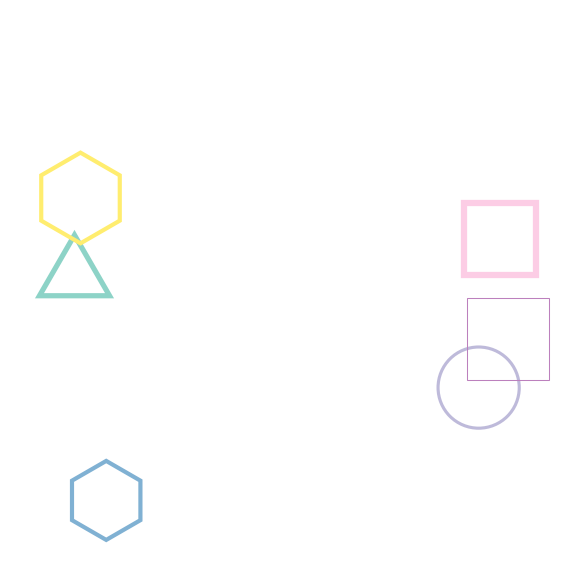[{"shape": "triangle", "thickness": 2.5, "radius": 0.35, "center": [0.129, 0.522]}, {"shape": "circle", "thickness": 1.5, "radius": 0.35, "center": [0.829, 0.328]}, {"shape": "hexagon", "thickness": 2, "radius": 0.34, "center": [0.184, 0.133]}, {"shape": "square", "thickness": 3, "radius": 0.31, "center": [0.866, 0.585]}, {"shape": "square", "thickness": 0.5, "radius": 0.35, "center": [0.88, 0.412]}, {"shape": "hexagon", "thickness": 2, "radius": 0.39, "center": [0.139, 0.656]}]